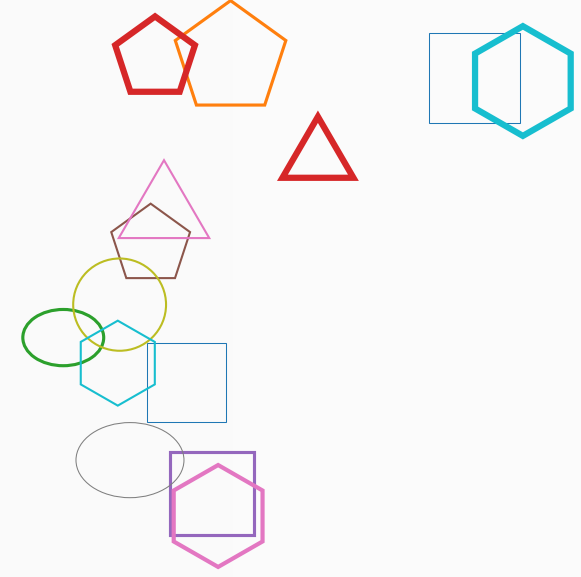[{"shape": "square", "thickness": 0.5, "radius": 0.39, "center": [0.816, 0.865]}, {"shape": "square", "thickness": 0.5, "radius": 0.34, "center": [0.321, 0.337]}, {"shape": "pentagon", "thickness": 1.5, "radius": 0.5, "center": [0.397, 0.898]}, {"shape": "oval", "thickness": 1.5, "radius": 0.35, "center": [0.109, 0.415]}, {"shape": "pentagon", "thickness": 3, "radius": 0.36, "center": [0.267, 0.899]}, {"shape": "triangle", "thickness": 3, "radius": 0.35, "center": [0.547, 0.727]}, {"shape": "square", "thickness": 1.5, "radius": 0.36, "center": [0.365, 0.145]}, {"shape": "pentagon", "thickness": 1, "radius": 0.36, "center": [0.259, 0.575]}, {"shape": "triangle", "thickness": 1, "radius": 0.45, "center": [0.282, 0.632]}, {"shape": "hexagon", "thickness": 2, "radius": 0.44, "center": [0.375, 0.106]}, {"shape": "oval", "thickness": 0.5, "radius": 0.46, "center": [0.224, 0.202]}, {"shape": "circle", "thickness": 1, "radius": 0.4, "center": [0.206, 0.472]}, {"shape": "hexagon", "thickness": 1, "radius": 0.37, "center": [0.203, 0.37]}, {"shape": "hexagon", "thickness": 3, "radius": 0.48, "center": [0.9, 0.859]}]